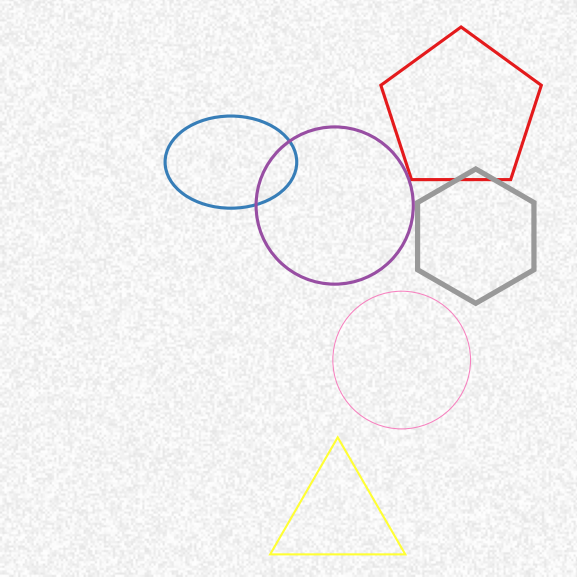[{"shape": "pentagon", "thickness": 1.5, "radius": 0.73, "center": [0.798, 0.806]}, {"shape": "oval", "thickness": 1.5, "radius": 0.57, "center": [0.4, 0.718]}, {"shape": "circle", "thickness": 1.5, "radius": 0.68, "center": [0.58, 0.643]}, {"shape": "triangle", "thickness": 1, "radius": 0.68, "center": [0.585, 0.107]}, {"shape": "circle", "thickness": 0.5, "radius": 0.6, "center": [0.696, 0.376]}, {"shape": "hexagon", "thickness": 2.5, "radius": 0.58, "center": [0.824, 0.59]}]